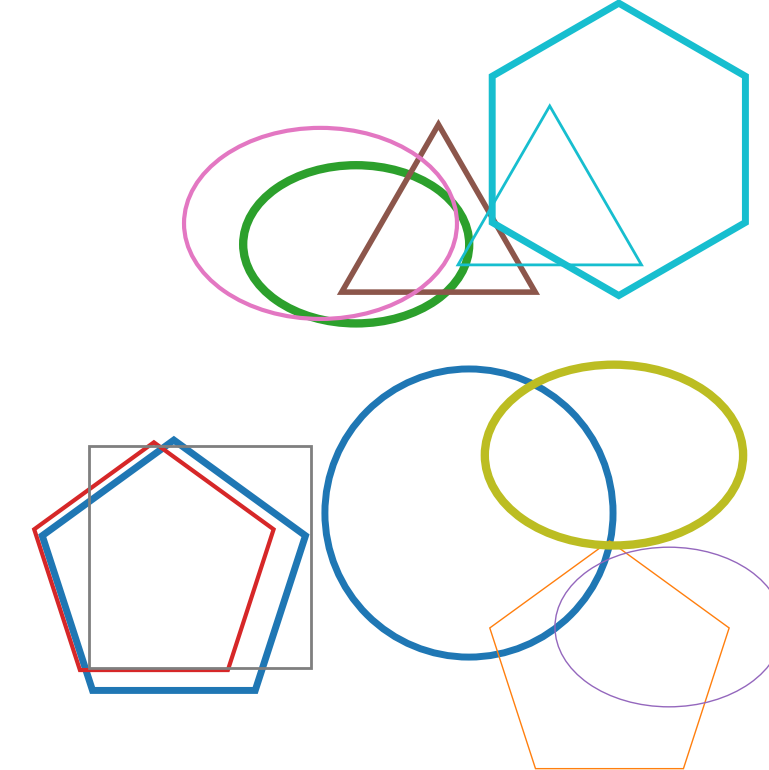[{"shape": "circle", "thickness": 2.5, "radius": 0.94, "center": [0.609, 0.334]}, {"shape": "pentagon", "thickness": 2.5, "radius": 0.9, "center": [0.226, 0.249]}, {"shape": "pentagon", "thickness": 0.5, "radius": 0.82, "center": [0.792, 0.134]}, {"shape": "oval", "thickness": 3, "radius": 0.73, "center": [0.463, 0.683]}, {"shape": "pentagon", "thickness": 1.5, "radius": 0.82, "center": [0.2, 0.262]}, {"shape": "oval", "thickness": 0.5, "radius": 0.74, "center": [0.869, 0.186]}, {"shape": "triangle", "thickness": 2, "radius": 0.73, "center": [0.569, 0.693]}, {"shape": "oval", "thickness": 1.5, "radius": 0.89, "center": [0.416, 0.71]}, {"shape": "square", "thickness": 1, "radius": 0.72, "center": [0.259, 0.277]}, {"shape": "oval", "thickness": 3, "radius": 0.84, "center": [0.797, 0.409]}, {"shape": "hexagon", "thickness": 2.5, "radius": 0.95, "center": [0.804, 0.806]}, {"shape": "triangle", "thickness": 1, "radius": 0.69, "center": [0.714, 0.725]}]